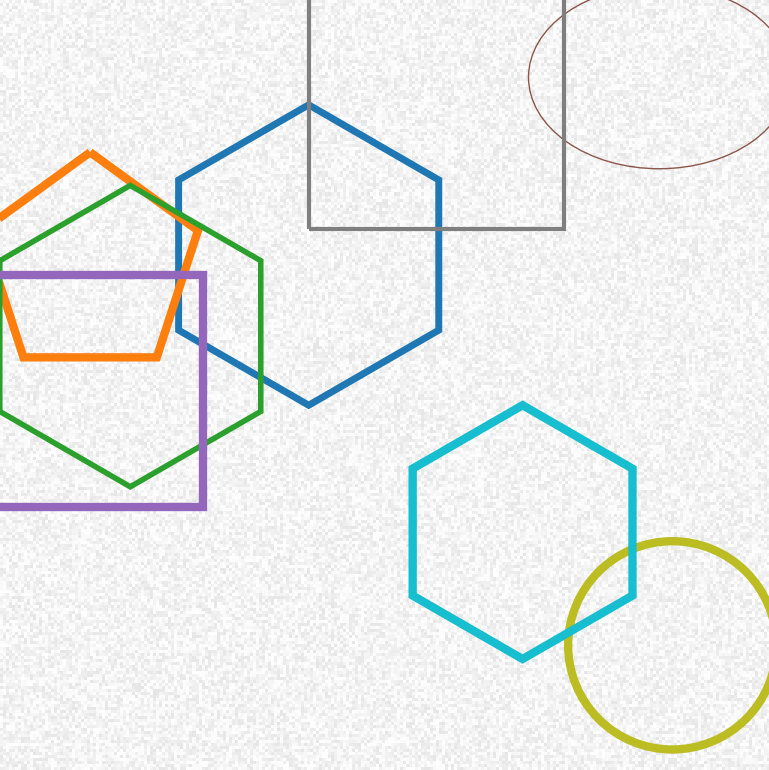[{"shape": "hexagon", "thickness": 2.5, "radius": 0.98, "center": [0.401, 0.669]}, {"shape": "pentagon", "thickness": 3, "radius": 0.74, "center": [0.117, 0.655]}, {"shape": "hexagon", "thickness": 2, "radius": 0.98, "center": [0.169, 0.564]}, {"shape": "square", "thickness": 3, "radius": 0.75, "center": [0.113, 0.493]}, {"shape": "oval", "thickness": 0.5, "radius": 0.85, "center": [0.856, 0.9]}, {"shape": "square", "thickness": 1.5, "radius": 0.83, "center": [0.567, 0.868]}, {"shape": "circle", "thickness": 3, "radius": 0.68, "center": [0.873, 0.162]}, {"shape": "hexagon", "thickness": 3, "radius": 0.82, "center": [0.679, 0.309]}]